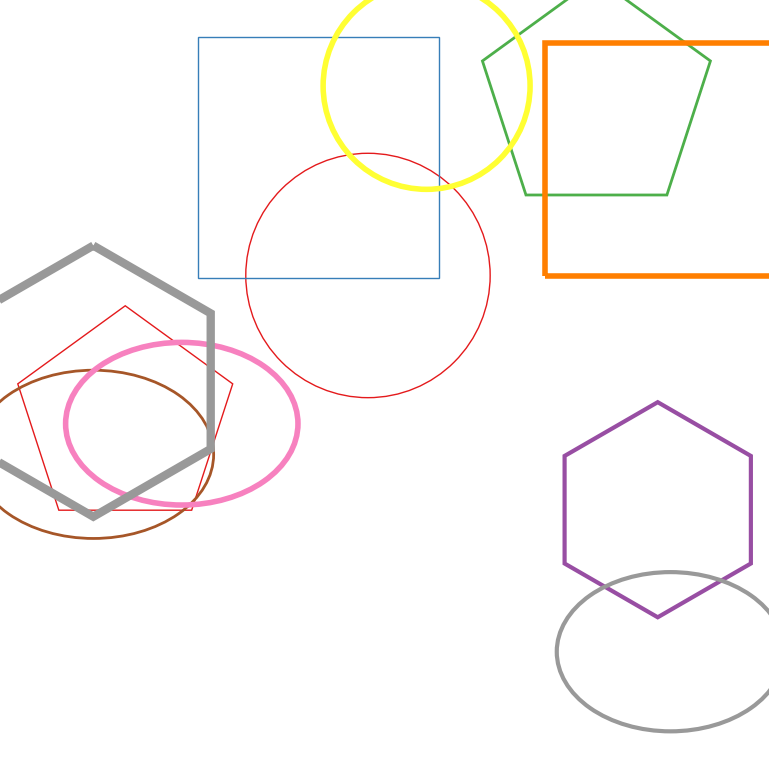[{"shape": "pentagon", "thickness": 0.5, "radius": 0.73, "center": [0.163, 0.456]}, {"shape": "circle", "thickness": 0.5, "radius": 0.79, "center": [0.478, 0.642]}, {"shape": "square", "thickness": 0.5, "radius": 0.78, "center": [0.413, 0.796]}, {"shape": "pentagon", "thickness": 1, "radius": 0.78, "center": [0.775, 0.873]}, {"shape": "hexagon", "thickness": 1.5, "radius": 0.7, "center": [0.854, 0.338]}, {"shape": "square", "thickness": 2, "radius": 0.76, "center": [0.859, 0.793]}, {"shape": "circle", "thickness": 2, "radius": 0.67, "center": [0.554, 0.888]}, {"shape": "oval", "thickness": 1, "radius": 0.78, "center": [0.121, 0.41]}, {"shape": "oval", "thickness": 2, "radius": 0.75, "center": [0.236, 0.45]}, {"shape": "oval", "thickness": 1.5, "radius": 0.74, "center": [0.871, 0.154]}, {"shape": "hexagon", "thickness": 3, "radius": 0.88, "center": [0.121, 0.505]}]